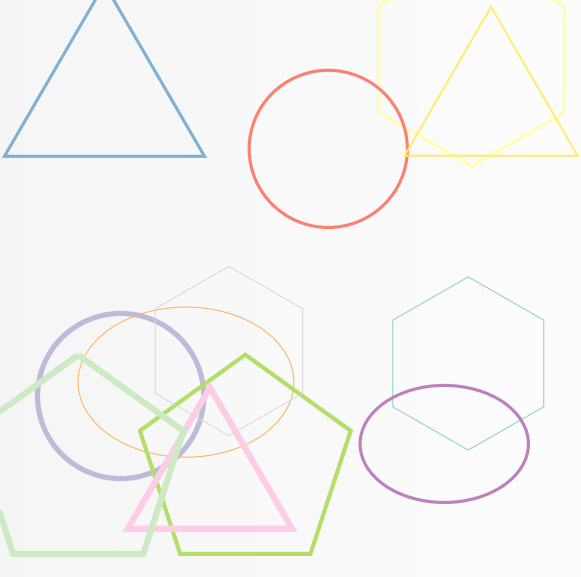[{"shape": "hexagon", "thickness": 0.5, "radius": 0.75, "center": [0.806, 0.37]}, {"shape": "hexagon", "thickness": 1.5, "radius": 0.92, "center": [0.811, 0.896]}, {"shape": "circle", "thickness": 2.5, "radius": 0.72, "center": [0.208, 0.313]}, {"shape": "circle", "thickness": 1.5, "radius": 0.68, "center": [0.565, 0.741]}, {"shape": "triangle", "thickness": 1.5, "radius": 0.99, "center": [0.18, 0.828]}, {"shape": "oval", "thickness": 0.5, "radius": 0.93, "center": [0.32, 0.337]}, {"shape": "pentagon", "thickness": 2, "radius": 0.95, "center": [0.422, 0.194]}, {"shape": "triangle", "thickness": 3, "radius": 0.82, "center": [0.361, 0.165]}, {"shape": "hexagon", "thickness": 0.5, "radius": 0.73, "center": [0.394, 0.391]}, {"shape": "oval", "thickness": 1.5, "radius": 0.72, "center": [0.764, 0.23]}, {"shape": "pentagon", "thickness": 3, "radius": 0.95, "center": [0.135, 0.194]}, {"shape": "triangle", "thickness": 1, "radius": 0.86, "center": [0.845, 0.815]}]